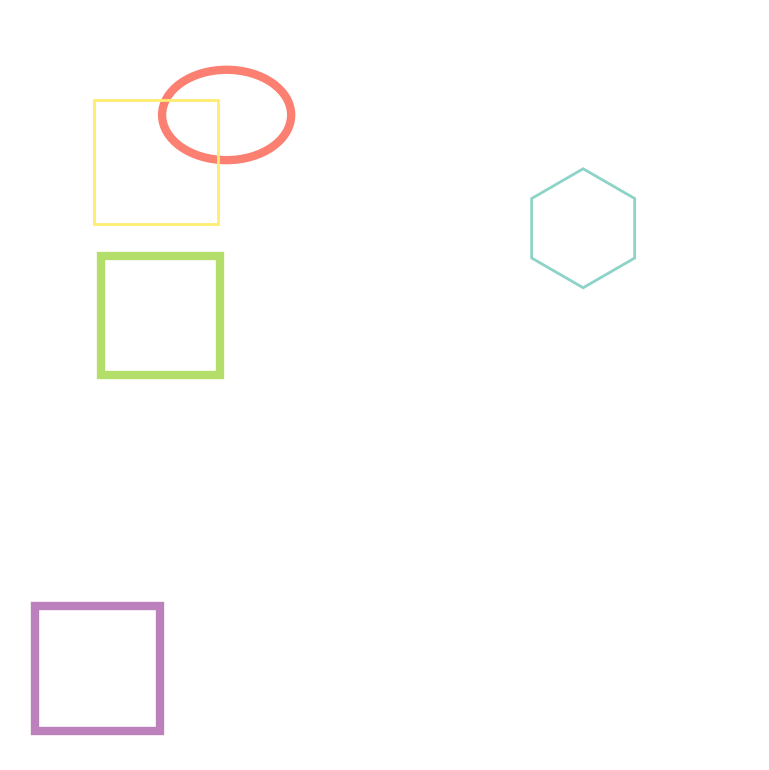[{"shape": "hexagon", "thickness": 1, "radius": 0.39, "center": [0.757, 0.704]}, {"shape": "oval", "thickness": 3, "radius": 0.42, "center": [0.294, 0.851]}, {"shape": "square", "thickness": 3, "radius": 0.38, "center": [0.208, 0.59]}, {"shape": "square", "thickness": 3, "radius": 0.41, "center": [0.127, 0.131]}, {"shape": "square", "thickness": 1, "radius": 0.4, "center": [0.203, 0.79]}]